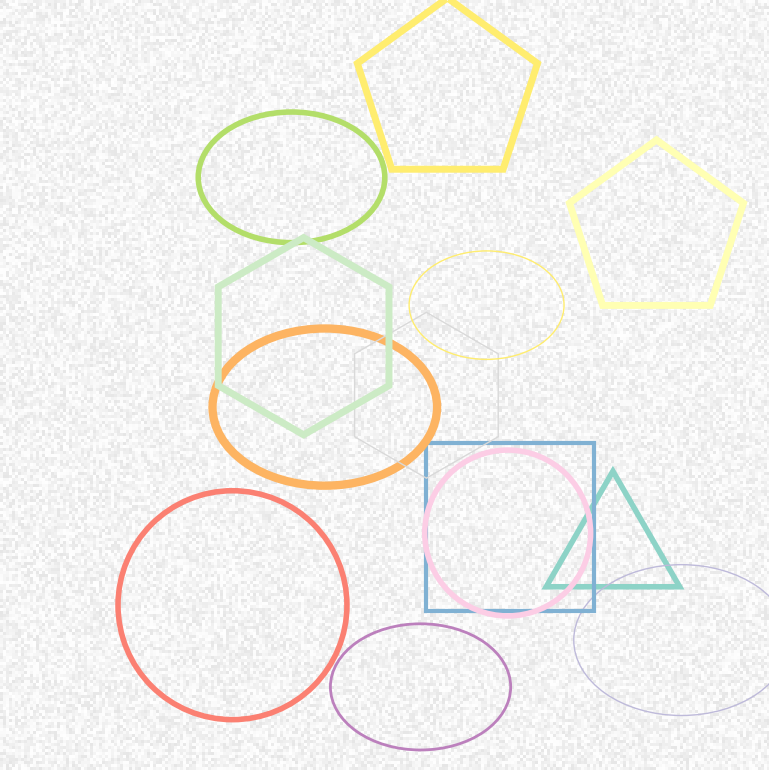[{"shape": "triangle", "thickness": 2, "radius": 0.5, "center": [0.796, 0.288]}, {"shape": "pentagon", "thickness": 2.5, "radius": 0.59, "center": [0.853, 0.7]}, {"shape": "oval", "thickness": 0.5, "radius": 0.7, "center": [0.885, 0.169]}, {"shape": "circle", "thickness": 2, "radius": 0.74, "center": [0.302, 0.214]}, {"shape": "square", "thickness": 1.5, "radius": 0.55, "center": [0.663, 0.316]}, {"shape": "oval", "thickness": 3, "radius": 0.73, "center": [0.422, 0.471]}, {"shape": "oval", "thickness": 2, "radius": 0.61, "center": [0.379, 0.77]}, {"shape": "circle", "thickness": 2, "radius": 0.54, "center": [0.659, 0.308]}, {"shape": "hexagon", "thickness": 0.5, "radius": 0.54, "center": [0.554, 0.487]}, {"shape": "oval", "thickness": 1, "radius": 0.59, "center": [0.546, 0.108]}, {"shape": "hexagon", "thickness": 2.5, "radius": 0.64, "center": [0.394, 0.563]}, {"shape": "oval", "thickness": 0.5, "radius": 0.5, "center": [0.632, 0.604]}, {"shape": "pentagon", "thickness": 2.5, "radius": 0.61, "center": [0.581, 0.88]}]